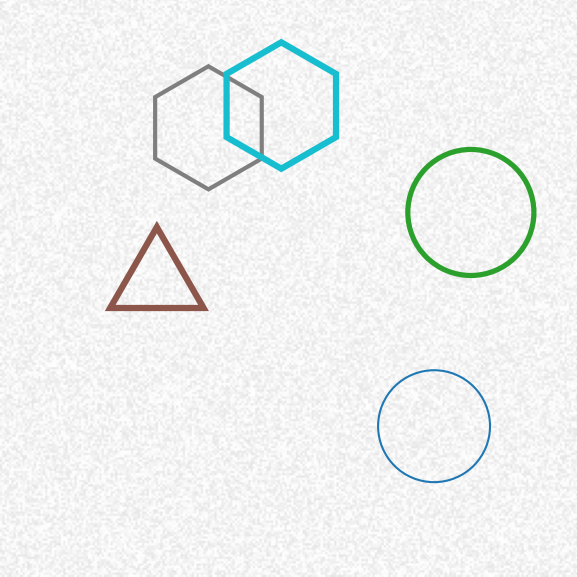[{"shape": "circle", "thickness": 1, "radius": 0.48, "center": [0.752, 0.261]}, {"shape": "circle", "thickness": 2.5, "radius": 0.55, "center": [0.815, 0.631]}, {"shape": "triangle", "thickness": 3, "radius": 0.47, "center": [0.272, 0.512]}, {"shape": "hexagon", "thickness": 2, "radius": 0.53, "center": [0.361, 0.778]}, {"shape": "hexagon", "thickness": 3, "radius": 0.55, "center": [0.487, 0.816]}]